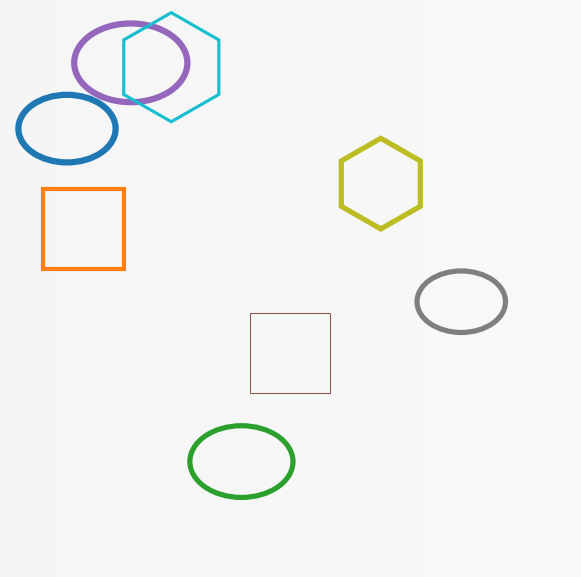[{"shape": "oval", "thickness": 3, "radius": 0.42, "center": [0.115, 0.776]}, {"shape": "square", "thickness": 2, "radius": 0.35, "center": [0.144, 0.602]}, {"shape": "oval", "thickness": 2.5, "radius": 0.44, "center": [0.415, 0.2]}, {"shape": "oval", "thickness": 3, "radius": 0.49, "center": [0.225, 0.89]}, {"shape": "square", "thickness": 0.5, "radius": 0.34, "center": [0.499, 0.388]}, {"shape": "oval", "thickness": 2.5, "radius": 0.38, "center": [0.794, 0.477]}, {"shape": "hexagon", "thickness": 2.5, "radius": 0.39, "center": [0.655, 0.681]}, {"shape": "hexagon", "thickness": 1.5, "radius": 0.47, "center": [0.295, 0.883]}]